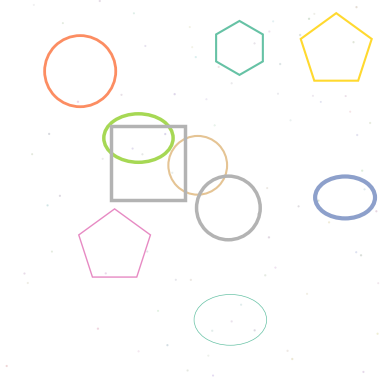[{"shape": "hexagon", "thickness": 1.5, "radius": 0.35, "center": [0.622, 0.876]}, {"shape": "oval", "thickness": 0.5, "radius": 0.47, "center": [0.598, 0.169]}, {"shape": "circle", "thickness": 2, "radius": 0.46, "center": [0.208, 0.815]}, {"shape": "oval", "thickness": 3, "radius": 0.39, "center": [0.896, 0.487]}, {"shape": "pentagon", "thickness": 1, "radius": 0.49, "center": [0.298, 0.36]}, {"shape": "oval", "thickness": 2.5, "radius": 0.45, "center": [0.36, 0.641]}, {"shape": "pentagon", "thickness": 1.5, "radius": 0.48, "center": [0.873, 0.869]}, {"shape": "circle", "thickness": 1.5, "radius": 0.38, "center": [0.514, 0.571]}, {"shape": "square", "thickness": 2.5, "radius": 0.48, "center": [0.384, 0.577]}, {"shape": "circle", "thickness": 2.5, "radius": 0.41, "center": [0.593, 0.46]}]